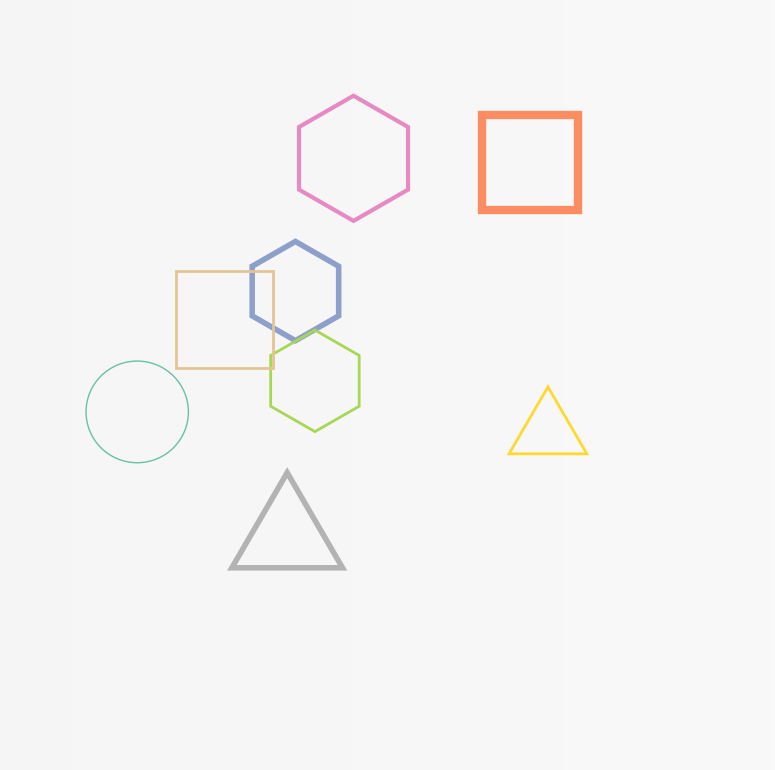[{"shape": "circle", "thickness": 0.5, "radius": 0.33, "center": [0.177, 0.465]}, {"shape": "square", "thickness": 3, "radius": 0.31, "center": [0.684, 0.789]}, {"shape": "hexagon", "thickness": 2, "radius": 0.32, "center": [0.381, 0.622]}, {"shape": "hexagon", "thickness": 1.5, "radius": 0.41, "center": [0.456, 0.794]}, {"shape": "hexagon", "thickness": 1, "radius": 0.33, "center": [0.406, 0.505]}, {"shape": "triangle", "thickness": 1, "radius": 0.29, "center": [0.707, 0.44]}, {"shape": "square", "thickness": 1, "radius": 0.31, "center": [0.29, 0.585]}, {"shape": "triangle", "thickness": 2, "radius": 0.41, "center": [0.371, 0.304]}]